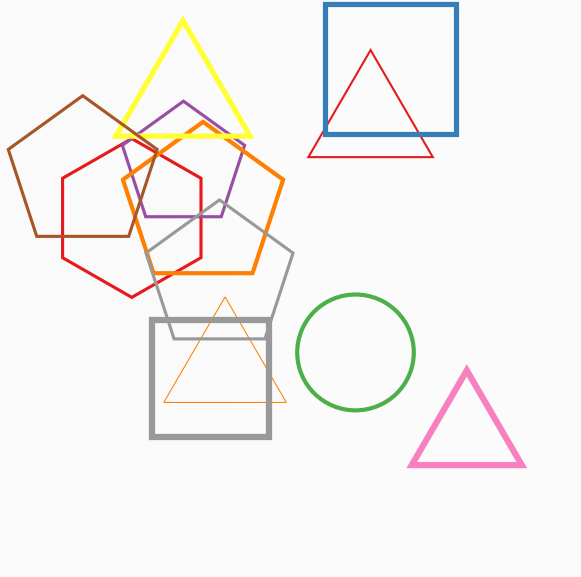[{"shape": "triangle", "thickness": 1, "radius": 0.62, "center": [0.638, 0.789]}, {"shape": "hexagon", "thickness": 1.5, "radius": 0.69, "center": [0.227, 0.622]}, {"shape": "square", "thickness": 2.5, "radius": 0.56, "center": [0.672, 0.88]}, {"shape": "circle", "thickness": 2, "radius": 0.5, "center": [0.612, 0.389]}, {"shape": "pentagon", "thickness": 1.5, "radius": 0.55, "center": [0.316, 0.713]}, {"shape": "pentagon", "thickness": 2, "radius": 0.72, "center": [0.349, 0.643]}, {"shape": "triangle", "thickness": 0.5, "radius": 0.61, "center": [0.387, 0.363]}, {"shape": "triangle", "thickness": 2.5, "radius": 0.67, "center": [0.315, 0.83]}, {"shape": "pentagon", "thickness": 1.5, "radius": 0.67, "center": [0.142, 0.699]}, {"shape": "triangle", "thickness": 3, "radius": 0.55, "center": [0.803, 0.248]}, {"shape": "square", "thickness": 3, "radius": 0.51, "center": [0.362, 0.343]}, {"shape": "pentagon", "thickness": 1.5, "radius": 0.66, "center": [0.378, 0.52]}]